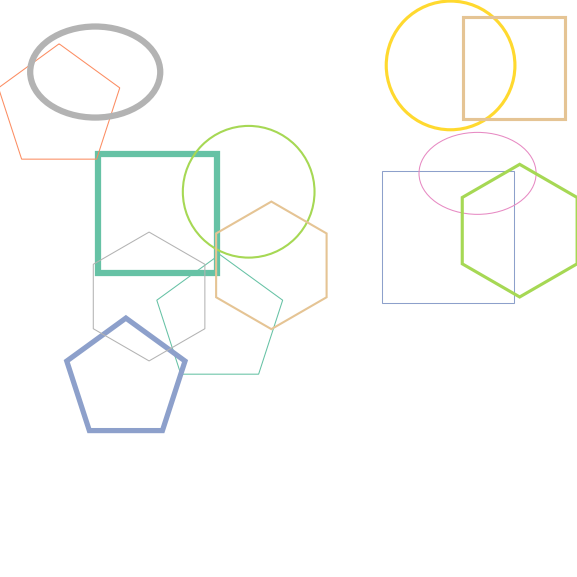[{"shape": "square", "thickness": 3, "radius": 0.52, "center": [0.274, 0.63]}, {"shape": "pentagon", "thickness": 0.5, "radius": 0.57, "center": [0.38, 0.444]}, {"shape": "pentagon", "thickness": 0.5, "radius": 0.55, "center": [0.102, 0.813]}, {"shape": "square", "thickness": 0.5, "radius": 0.57, "center": [0.775, 0.589]}, {"shape": "pentagon", "thickness": 2.5, "radius": 0.54, "center": [0.218, 0.341]}, {"shape": "oval", "thickness": 0.5, "radius": 0.51, "center": [0.827, 0.699]}, {"shape": "circle", "thickness": 1, "radius": 0.57, "center": [0.431, 0.667]}, {"shape": "hexagon", "thickness": 1.5, "radius": 0.57, "center": [0.9, 0.6]}, {"shape": "circle", "thickness": 1.5, "radius": 0.56, "center": [0.78, 0.886]}, {"shape": "hexagon", "thickness": 1, "radius": 0.55, "center": [0.47, 0.54]}, {"shape": "square", "thickness": 1.5, "radius": 0.44, "center": [0.89, 0.881]}, {"shape": "oval", "thickness": 3, "radius": 0.56, "center": [0.165, 0.874]}, {"shape": "hexagon", "thickness": 0.5, "radius": 0.56, "center": [0.258, 0.486]}]